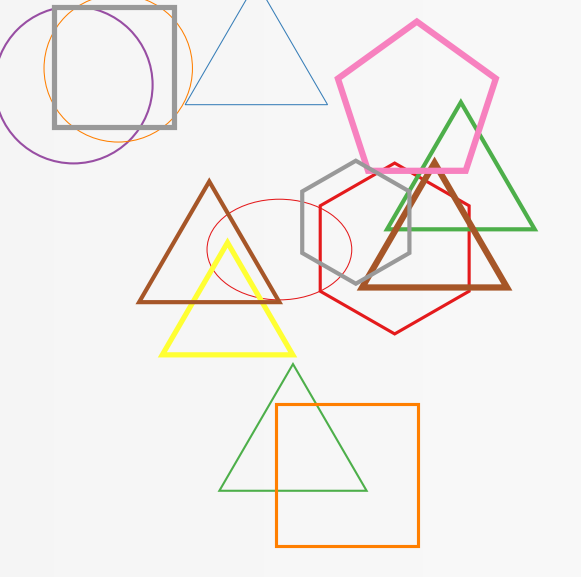[{"shape": "hexagon", "thickness": 1.5, "radius": 0.74, "center": [0.679, 0.569]}, {"shape": "oval", "thickness": 0.5, "radius": 0.62, "center": [0.481, 0.567]}, {"shape": "triangle", "thickness": 0.5, "radius": 0.71, "center": [0.441, 0.889]}, {"shape": "triangle", "thickness": 2, "radius": 0.73, "center": [0.793, 0.675]}, {"shape": "triangle", "thickness": 1, "radius": 0.73, "center": [0.504, 0.222]}, {"shape": "circle", "thickness": 1, "radius": 0.68, "center": [0.127, 0.852]}, {"shape": "circle", "thickness": 0.5, "radius": 0.64, "center": [0.203, 0.881]}, {"shape": "square", "thickness": 1.5, "radius": 0.61, "center": [0.597, 0.177]}, {"shape": "triangle", "thickness": 2.5, "radius": 0.65, "center": [0.391, 0.449]}, {"shape": "triangle", "thickness": 2, "radius": 0.7, "center": [0.36, 0.546]}, {"shape": "triangle", "thickness": 3, "radius": 0.72, "center": [0.748, 0.573]}, {"shape": "pentagon", "thickness": 3, "radius": 0.71, "center": [0.717, 0.819]}, {"shape": "square", "thickness": 2.5, "radius": 0.52, "center": [0.196, 0.883]}, {"shape": "hexagon", "thickness": 2, "radius": 0.53, "center": [0.612, 0.614]}]